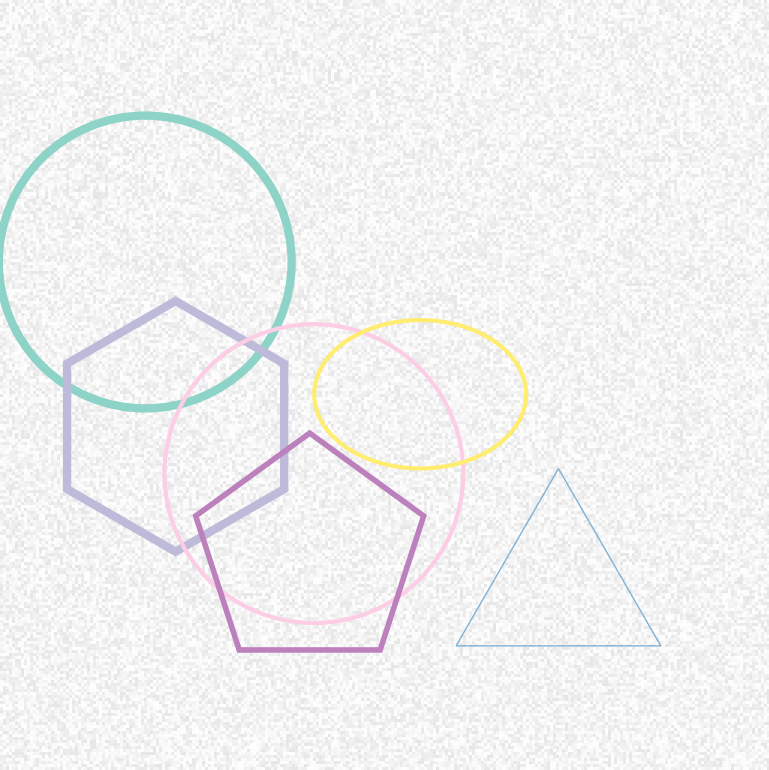[{"shape": "circle", "thickness": 3, "radius": 0.95, "center": [0.189, 0.66]}, {"shape": "hexagon", "thickness": 3, "radius": 0.81, "center": [0.228, 0.446]}, {"shape": "triangle", "thickness": 0.5, "radius": 0.77, "center": [0.725, 0.238]}, {"shape": "circle", "thickness": 1.5, "radius": 0.97, "center": [0.408, 0.385]}, {"shape": "pentagon", "thickness": 2, "radius": 0.78, "center": [0.402, 0.282]}, {"shape": "oval", "thickness": 1.5, "radius": 0.69, "center": [0.546, 0.488]}]